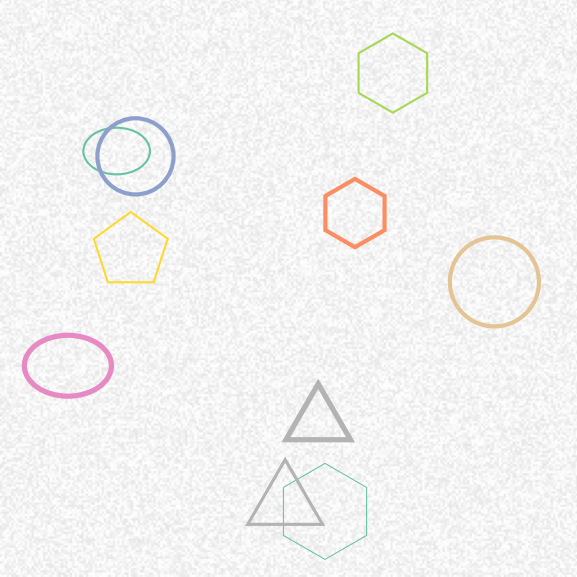[{"shape": "oval", "thickness": 1, "radius": 0.29, "center": [0.202, 0.738]}, {"shape": "hexagon", "thickness": 0.5, "radius": 0.42, "center": [0.563, 0.114]}, {"shape": "hexagon", "thickness": 2, "radius": 0.3, "center": [0.615, 0.63]}, {"shape": "circle", "thickness": 2, "radius": 0.33, "center": [0.235, 0.728]}, {"shape": "oval", "thickness": 2.5, "radius": 0.38, "center": [0.118, 0.366]}, {"shape": "hexagon", "thickness": 1, "radius": 0.34, "center": [0.68, 0.873]}, {"shape": "pentagon", "thickness": 1, "radius": 0.34, "center": [0.226, 0.565]}, {"shape": "circle", "thickness": 2, "radius": 0.39, "center": [0.856, 0.511]}, {"shape": "triangle", "thickness": 2.5, "radius": 0.32, "center": [0.551, 0.27]}, {"shape": "triangle", "thickness": 1.5, "radius": 0.37, "center": [0.494, 0.129]}]